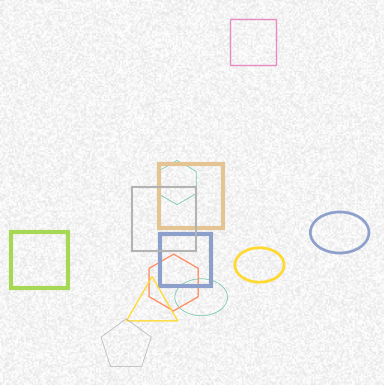[{"shape": "oval", "thickness": 0.5, "radius": 0.34, "center": [0.523, 0.228]}, {"shape": "hexagon", "thickness": 0.5, "radius": 0.29, "center": [0.46, 0.526]}, {"shape": "hexagon", "thickness": 1, "radius": 0.37, "center": [0.451, 0.266]}, {"shape": "square", "thickness": 3, "radius": 0.33, "center": [0.482, 0.325]}, {"shape": "oval", "thickness": 2, "radius": 0.38, "center": [0.882, 0.396]}, {"shape": "square", "thickness": 1, "radius": 0.3, "center": [0.656, 0.89]}, {"shape": "square", "thickness": 3, "radius": 0.37, "center": [0.102, 0.325]}, {"shape": "triangle", "thickness": 1, "radius": 0.38, "center": [0.395, 0.205]}, {"shape": "oval", "thickness": 2, "radius": 0.32, "center": [0.674, 0.312]}, {"shape": "square", "thickness": 3, "radius": 0.42, "center": [0.495, 0.491]}, {"shape": "square", "thickness": 1.5, "radius": 0.42, "center": [0.426, 0.431]}, {"shape": "pentagon", "thickness": 0.5, "radius": 0.34, "center": [0.328, 0.103]}]